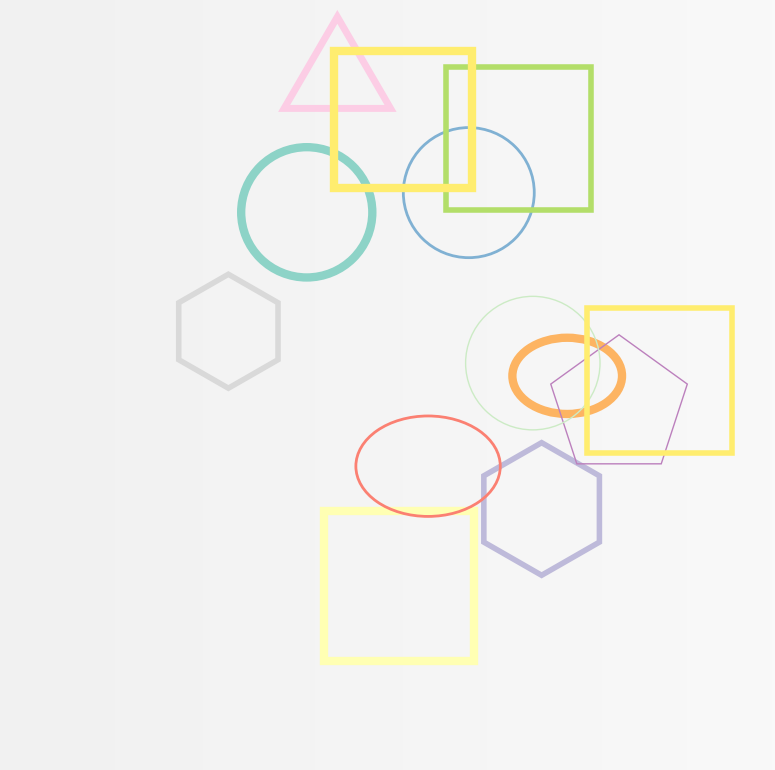[{"shape": "circle", "thickness": 3, "radius": 0.42, "center": [0.396, 0.724]}, {"shape": "square", "thickness": 3, "radius": 0.49, "center": [0.515, 0.239]}, {"shape": "hexagon", "thickness": 2, "radius": 0.43, "center": [0.699, 0.339]}, {"shape": "oval", "thickness": 1, "radius": 0.47, "center": [0.552, 0.395]}, {"shape": "circle", "thickness": 1, "radius": 0.42, "center": [0.605, 0.75]}, {"shape": "oval", "thickness": 3, "radius": 0.35, "center": [0.732, 0.512]}, {"shape": "square", "thickness": 2, "radius": 0.47, "center": [0.669, 0.82]}, {"shape": "triangle", "thickness": 2.5, "radius": 0.4, "center": [0.435, 0.899]}, {"shape": "hexagon", "thickness": 2, "radius": 0.37, "center": [0.295, 0.57]}, {"shape": "pentagon", "thickness": 0.5, "radius": 0.46, "center": [0.799, 0.473]}, {"shape": "circle", "thickness": 0.5, "radius": 0.43, "center": [0.687, 0.528]}, {"shape": "square", "thickness": 2, "radius": 0.47, "center": [0.851, 0.506]}, {"shape": "square", "thickness": 3, "radius": 0.44, "center": [0.52, 0.845]}]